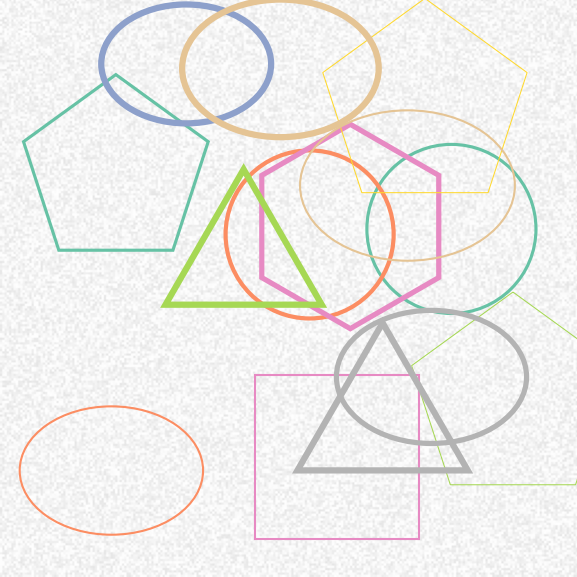[{"shape": "circle", "thickness": 1.5, "radius": 0.73, "center": [0.782, 0.603]}, {"shape": "pentagon", "thickness": 1.5, "radius": 0.84, "center": [0.201, 0.702]}, {"shape": "circle", "thickness": 2, "radius": 0.73, "center": [0.536, 0.593]}, {"shape": "oval", "thickness": 1, "radius": 0.79, "center": [0.193, 0.184]}, {"shape": "oval", "thickness": 3, "radius": 0.74, "center": [0.322, 0.888]}, {"shape": "hexagon", "thickness": 2.5, "radius": 0.88, "center": [0.607, 0.607]}, {"shape": "square", "thickness": 1, "radius": 0.71, "center": [0.583, 0.208]}, {"shape": "pentagon", "thickness": 0.5, "radius": 0.92, "center": [0.888, 0.309]}, {"shape": "triangle", "thickness": 3, "radius": 0.78, "center": [0.422, 0.55]}, {"shape": "pentagon", "thickness": 0.5, "radius": 0.93, "center": [0.736, 0.816]}, {"shape": "oval", "thickness": 1, "radius": 0.93, "center": [0.706, 0.678]}, {"shape": "oval", "thickness": 3, "radius": 0.85, "center": [0.486, 0.881]}, {"shape": "triangle", "thickness": 3, "radius": 0.85, "center": [0.663, 0.27]}, {"shape": "oval", "thickness": 2.5, "radius": 0.82, "center": [0.747, 0.346]}]